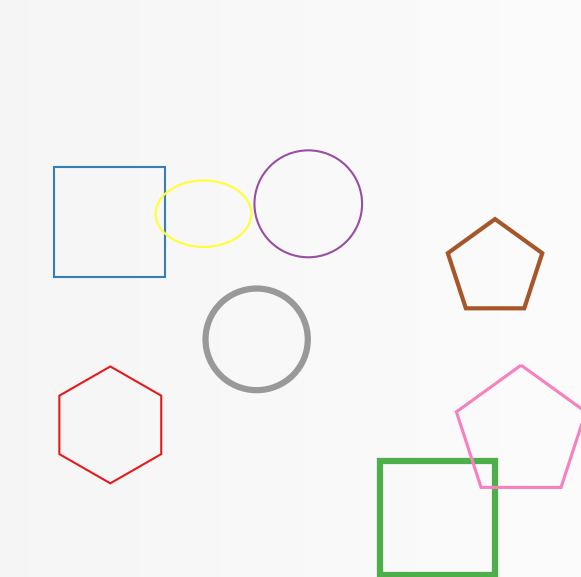[{"shape": "hexagon", "thickness": 1, "radius": 0.51, "center": [0.19, 0.263]}, {"shape": "square", "thickness": 1, "radius": 0.48, "center": [0.188, 0.615]}, {"shape": "square", "thickness": 3, "radius": 0.49, "center": [0.752, 0.102]}, {"shape": "circle", "thickness": 1, "radius": 0.46, "center": [0.53, 0.646]}, {"shape": "oval", "thickness": 1, "radius": 0.41, "center": [0.35, 0.629]}, {"shape": "pentagon", "thickness": 2, "radius": 0.43, "center": [0.852, 0.534]}, {"shape": "pentagon", "thickness": 1.5, "radius": 0.58, "center": [0.896, 0.25]}, {"shape": "circle", "thickness": 3, "radius": 0.44, "center": [0.442, 0.411]}]